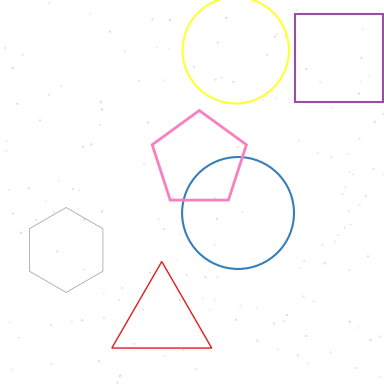[{"shape": "triangle", "thickness": 1, "radius": 0.75, "center": [0.42, 0.171]}, {"shape": "circle", "thickness": 1.5, "radius": 0.73, "center": [0.618, 0.447]}, {"shape": "square", "thickness": 1.5, "radius": 0.57, "center": [0.881, 0.848]}, {"shape": "circle", "thickness": 1.5, "radius": 0.69, "center": [0.612, 0.869]}, {"shape": "pentagon", "thickness": 2, "radius": 0.64, "center": [0.518, 0.584]}, {"shape": "hexagon", "thickness": 0.5, "radius": 0.55, "center": [0.172, 0.351]}]